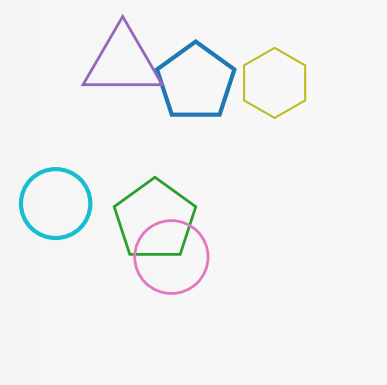[{"shape": "pentagon", "thickness": 3, "radius": 0.52, "center": [0.505, 0.787]}, {"shape": "pentagon", "thickness": 2, "radius": 0.55, "center": [0.4, 0.429]}, {"shape": "triangle", "thickness": 2, "radius": 0.59, "center": [0.317, 0.839]}, {"shape": "circle", "thickness": 2, "radius": 0.47, "center": [0.442, 0.332]}, {"shape": "hexagon", "thickness": 1.5, "radius": 0.46, "center": [0.709, 0.785]}, {"shape": "circle", "thickness": 3, "radius": 0.45, "center": [0.144, 0.471]}]